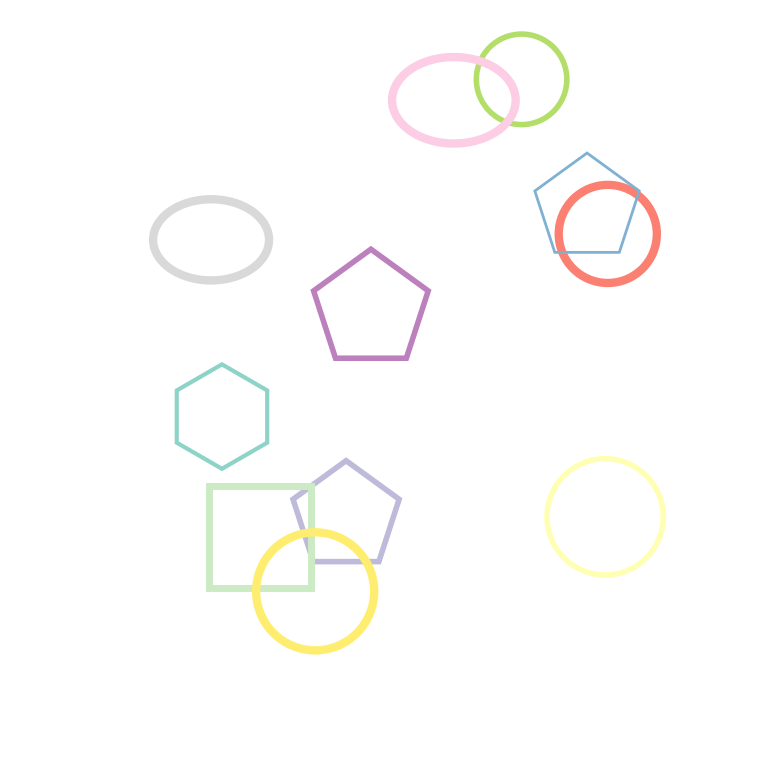[{"shape": "hexagon", "thickness": 1.5, "radius": 0.34, "center": [0.288, 0.459]}, {"shape": "circle", "thickness": 2, "radius": 0.38, "center": [0.786, 0.329]}, {"shape": "pentagon", "thickness": 2, "radius": 0.36, "center": [0.449, 0.329]}, {"shape": "circle", "thickness": 3, "radius": 0.32, "center": [0.789, 0.696]}, {"shape": "pentagon", "thickness": 1, "radius": 0.36, "center": [0.762, 0.73]}, {"shape": "circle", "thickness": 2, "radius": 0.29, "center": [0.677, 0.897]}, {"shape": "oval", "thickness": 3, "radius": 0.4, "center": [0.589, 0.87]}, {"shape": "oval", "thickness": 3, "radius": 0.38, "center": [0.274, 0.689]}, {"shape": "pentagon", "thickness": 2, "radius": 0.39, "center": [0.482, 0.598]}, {"shape": "square", "thickness": 2.5, "radius": 0.33, "center": [0.337, 0.303]}, {"shape": "circle", "thickness": 3, "radius": 0.38, "center": [0.409, 0.232]}]